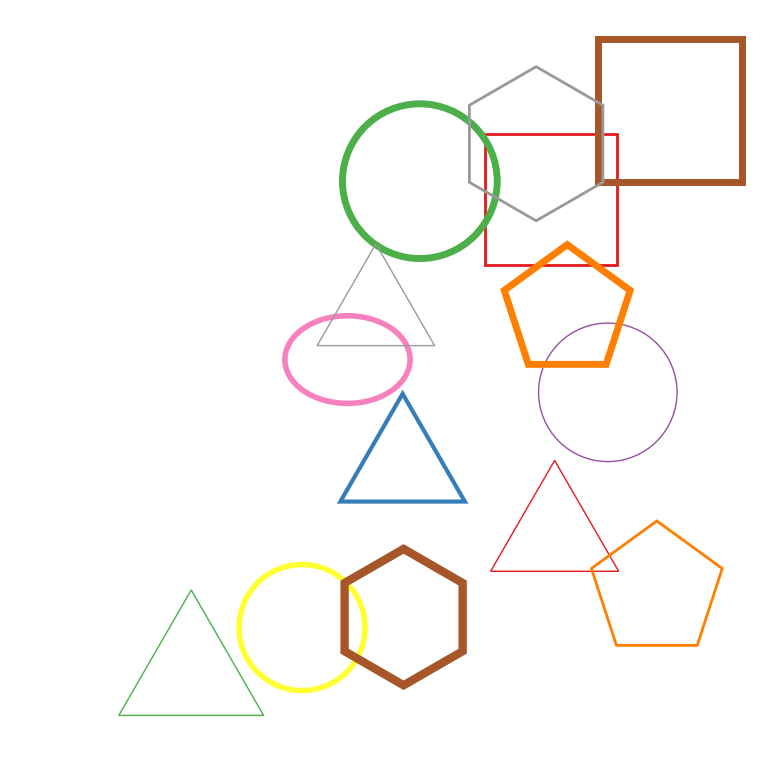[{"shape": "triangle", "thickness": 0.5, "radius": 0.48, "center": [0.72, 0.306]}, {"shape": "square", "thickness": 1, "radius": 0.43, "center": [0.716, 0.741]}, {"shape": "triangle", "thickness": 1.5, "radius": 0.47, "center": [0.523, 0.395]}, {"shape": "circle", "thickness": 2.5, "radius": 0.5, "center": [0.545, 0.765]}, {"shape": "triangle", "thickness": 0.5, "radius": 0.54, "center": [0.248, 0.125]}, {"shape": "circle", "thickness": 0.5, "radius": 0.45, "center": [0.789, 0.49]}, {"shape": "pentagon", "thickness": 1, "radius": 0.45, "center": [0.853, 0.234]}, {"shape": "pentagon", "thickness": 2.5, "radius": 0.43, "center": [0.737, 0.596]}, {"shape": "circle", "thickness": 2, "radius": 0.41, "center": [0.392, 0.185]}, {"shape": "square", "thickness": 2.5, "radius": 0.47, "center": [0.87, 0.856]}, {"shape": "hexagon", "thickness": 3, "radius": 0.44, "center": [0.524, 0.199]}, {"shape": "oval", "thickness": 2, "radius": 0.41, "center": [0.451, 0.533]}, {"shape": "hexagon", "thickness": 1, "radius": 0.5, "center": [0.696, 0.813]}, {"shape": "triangle", "thickness": 0.5, "radius": 0.44, "center": [0.488, 0.595]}]